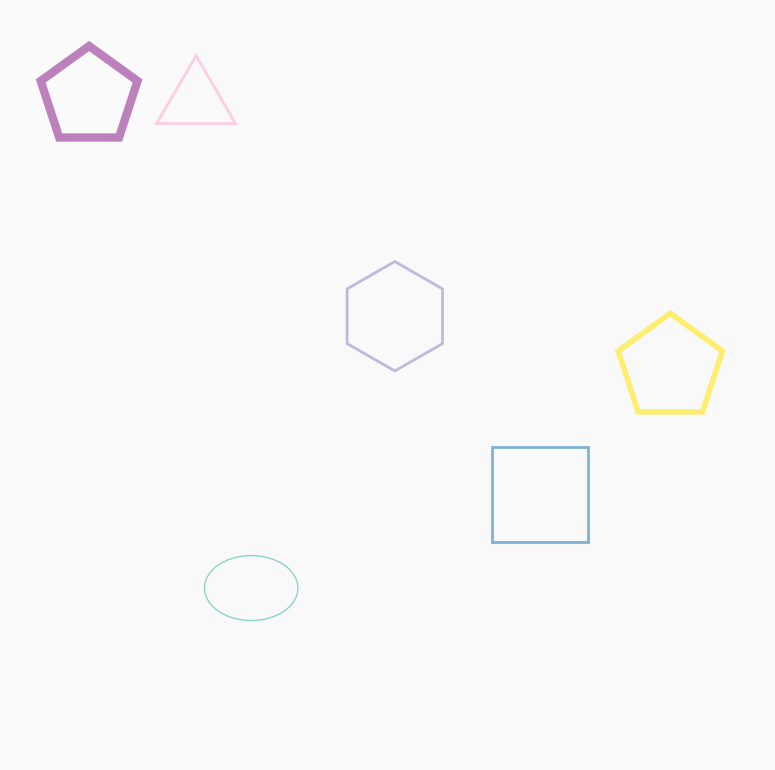[{"shape": "oval", "thickness": 0.5, "radius": 0.3, "center": [0.324, 0.236]}, {"shape": "hexagon", "thickness": 1, "radius": 0.36, "center": [0.509, 0.589]}, {"shape": "square", "thickness": 1, "radius": 0.31, "center": [0.697, 0.357]}, {"shape": "triangle", "thickness": 1, "radius": 0.29, "center": [0.253, 0.869]}, {"shape": "pentagon", "thickness": 3, "radius": 0.33, "center": [0.115, 0.875]}, {"shape": "pentagon", "thickness": 2, "radius": 0.35, "center": [0.865, 0.522]}]